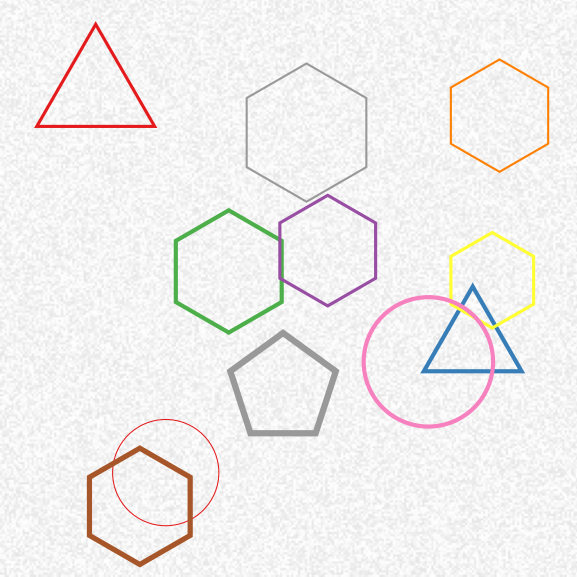[{"shape": "triangle", "thickness": 1.5, "radius": 0.59, "center": [0.166, 0.839]}, {"shape": "circle", "thickness": 0.5, "radius": 0.46, "center": [0.287, 0.181]}, {"shape": "triangle", "thickness": 2, "radius": 0.49, "center": [0.819, 0.405]}, {"shape": "hexagon", "thickness": 2, "radius": 0.53, "center": [0.396, 0.529]}, {"shape": "hexagon", "thickness": 1.5, "radius": 0.48, "center": [0.568, 0.565]}, {"shape": "hexagon", "thickness": 1, "radius": 0.49, "center": [0.865, 0.799]}, {"shape": "hexagon", "thickness": 1.5, "radius": 0.41, "center": [0.852, 0.514]}, {"shape": "hexagon", "thickness": 2.5, "radius": 0.5, "center": [0.242, 0.122]}, {"shape": "circle", "thickness": 2, "radius": 0.56, "center": [0.742, 0.373]}, {"shape": "pentagon", "thickness": 3, "radius": 0.48, "center": [0.49, 0.327]}, {"shape": "hexagon", "thickness": 1, "radius": 0.6, "center": [0.531, 0.77]}]